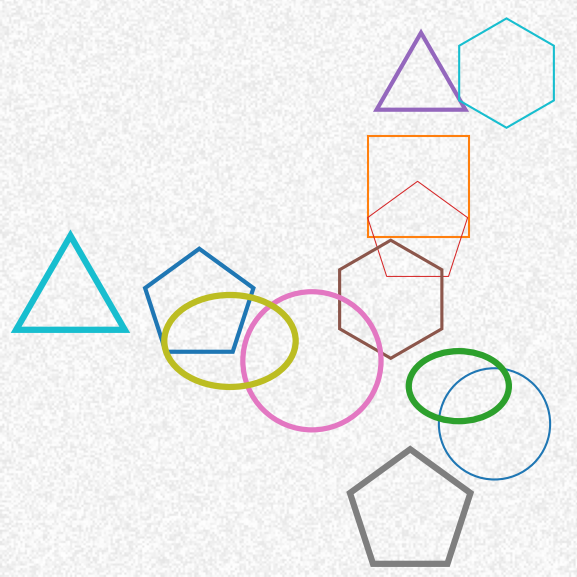[{"shape": "circle", "thickness": 1, "radius": 0.48, "center": [0.856, 0.265]}, {"shape": "pentagon", "thickness": 2, "radius": 0.49, "center": [0.345, 0.47]}, {"shape": "square", "thickness": 1, "radius": 0.44, "center": [0.725, 0.676]}, {"shape": "oval", "thickness": 3, "radius": 0.43, "center": [0.795, 0.33]}, {"shape": "pentagon", "thickness": 0.5, "radius": 0.46, "center": [0.723, 0.594]}, {"shape": "triangle", "thickness": 2, "radius": 0.44, "center": [0.729, 0.854]}, {"shape": "hexagon", "thickness": 1.5, "radius": 0.51, "center": [0.677, 0.481]}, {"shape": "circle", "thickness": 2.5, "radius": 0.6, "center": [0.54, 0.374]}, {"shape": "pentagon", "thickness": 3, "radius": 0.55, "center": [0.71, 0.112]}, {"shape": "oval", "thickness": 3, "radius": 0.57, "center": [0.398, 0.409]}, {"shape": "triangle", "thickness": 3, "radius": 0.54, "center": [0.122, 0.482]}, {"shape": "hexagon", "thickness": 1, "radius": 0.47, "center": [0.877, 0.873]}]